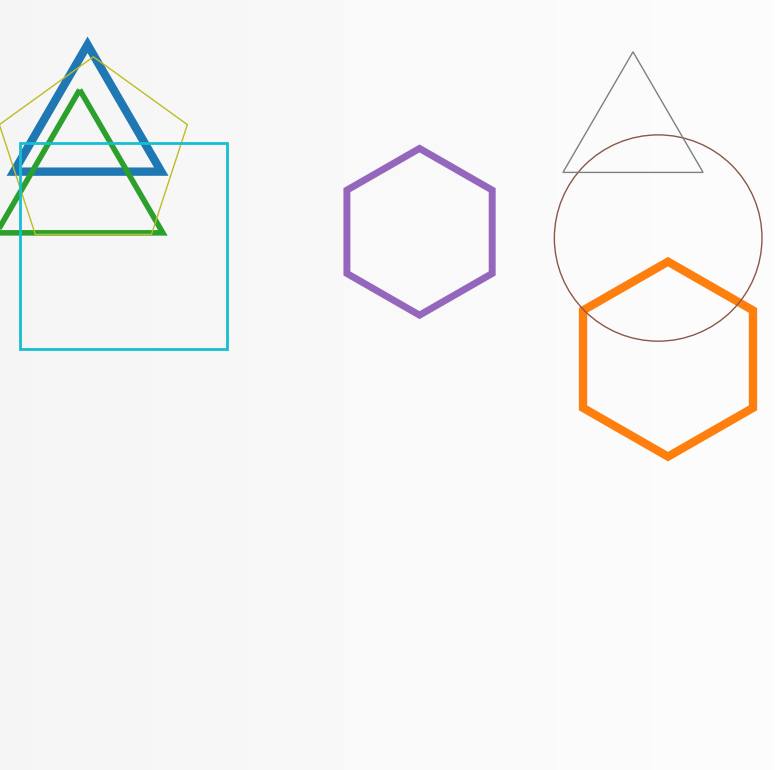[{"shape": "triangle", "thickness": 3, "radius": 0.55, "center": [0.113, 0.832]}, {"shape": "hexagon", "thickness": 3, "radius": 0.63, "center": [0.862, 0.534]}, {"shape": "triangle", "thickness": 2, "radius": 0.62, "center": [0.103, 0.76]}, {"shape": "hexagon", "thickness": 2.5, "radius": 0.54, "center": [0.541, 0.699]}, {"shape": "circle", "thickness": 0.5, "radius": 0.67, "center": [0.849, 0.691]}, {"shape": "triangle", "thickness": 0.5, "radius": 0.52, "center": [0.817, 0.828]}, {"shape": "pentagon", "thickness": 0.5, "radius": 0.64, "center": [0.12, 0.799]}, {"shape": "square", "thickness": 1, "radius": 0.67, "center": [0.159, 0.68]}]